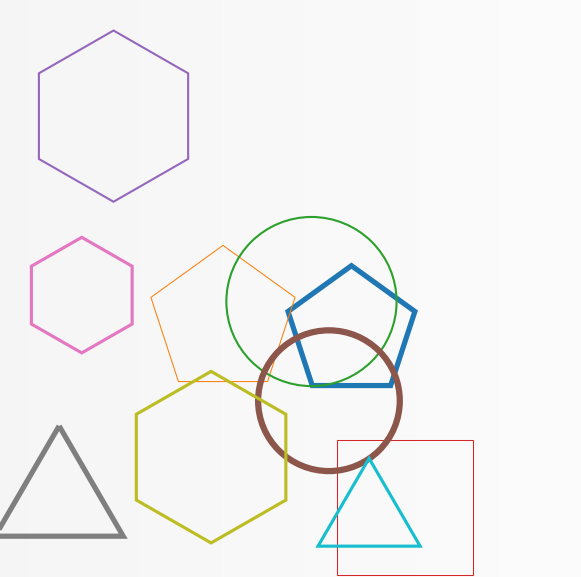[{"shape": "pentagon", "thickness": 2.5, "radius": 0.57, "center": [0.605, 0.424]}, {"shape": "pentagon", "thickness": 0.5, "radius": 0.65, "center": [0.384, 0.444]}, {"shape": "circle", "thickness": 1, "radius": 0.73, "center": [0.536, 0.477]}, {"shape": "square", "thickness": 0.5, "radius": 0.58, "center": [0.697, 0.12]}, {"shape": "hexagon", "thickness": 1, "radius": 0.74, "center": [0.195, 0.798]}, {"shape": "circle", "thickness": 3, "radius": 0.61, "center": [0.566, 0.305]}, {"shape": "hexagon", "thickness": 1.5, "radius": 0.5, "center": [0.141, 0.488]}, {"shape": "triangle", "thickness": 2.5, "radius": 0.64, "center": [0.102, 0.134]}, {"shape": "hexagon", "thickness": 1.5, "radius": 0.74, "center": [0.363, 0.208]}, {"shape": "triangle", "thickness": 1.5, "radius": 0.51, "center": [0.635, 0.104]}]